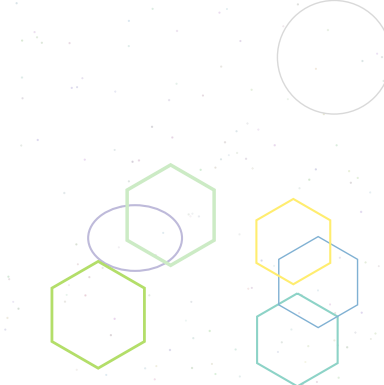[{"shape": "hexagon", "thickness": 1.5, "radius": 0.6, "center": [0.772, 0.117]}, {"shape": "oval", "thickness": 1.5, "radius": 0.61, "center": [0.351, 0.382]}, {"shape": "hexagon", "thickness": 1, "radius": 0.59, "center": [0.826, 0.267]}, {"shape": "hexagon", "thickness": 2, "radius": 0.69, "center": [0.255, 0.182]}, {"shape": "circle", "thickness": 1, "radius": 0.74, "center": [0.868, 0.851]}, {"shape": "hexagon", "thickness": 2.5, "radius": 0.65, "center": [0.443, 0.441]}, {"shape": "hexagon", "thickness": 1.5, "radius": 0.55, "center": [0.762, 0.372]}]